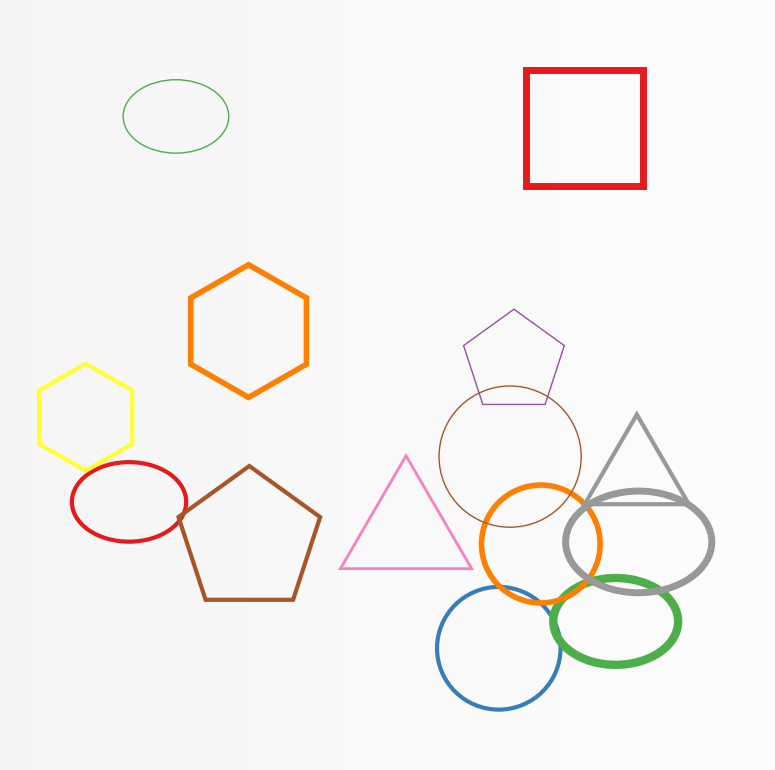[{"shape": "oval", "thickness": 1.5, "radius": 0.37, "center": [0.166, 0.348]}, {"shape": "square", "thickness": 2.5, "radius": 0.38, "center": [0.754, 0.833]}, {"shape": "circle", "thickness": 1.5, "radius": 0.4, "center": [0.644, 0.158]}, {"shape": "oval", "thickness": 0.5, "radius": 0.34, "center": [0.227, 0.849]}, {"shape": "oval", "thickness": 3, "radius": 0.4, "center": [0.794, 0.193]}, {"shape": "pentagon", "thickness": 0.5, "radius": 0.34, "center": [0.663, 0.53]}, {"shape": "circle", "thickness": 2, "radius": 0.38, "center": [0.698, 0.294]}, {"shape": "hexagon", "thickness": 2, "radius": 0.43, "center": [0.321, 0.57]}, {"shape": "hexagon", "thickness": 1.5, "radius": 0.35, "center": [0.111, 0.458]}, {"shape": "pentagon", "thickness": 1.5, "radius": 0.48, "center": [0.322, 0.299]}, {"shape": "circle", "thickness": 0.5, "radius": 0.46, "center": [0.658, 0.407]}, {"shape": "triangle", "thickness": 1, "radius": 0.49, "center": [0.524, 0.31]}, {"shape": "triangle", "thickness": 1.5, "radius": 0.39, "center": [0.822, 0.384]}, {"shape": "oval", "thickness": 2.5, "radius": 0.47, "center": [0.824, 0.296]}]